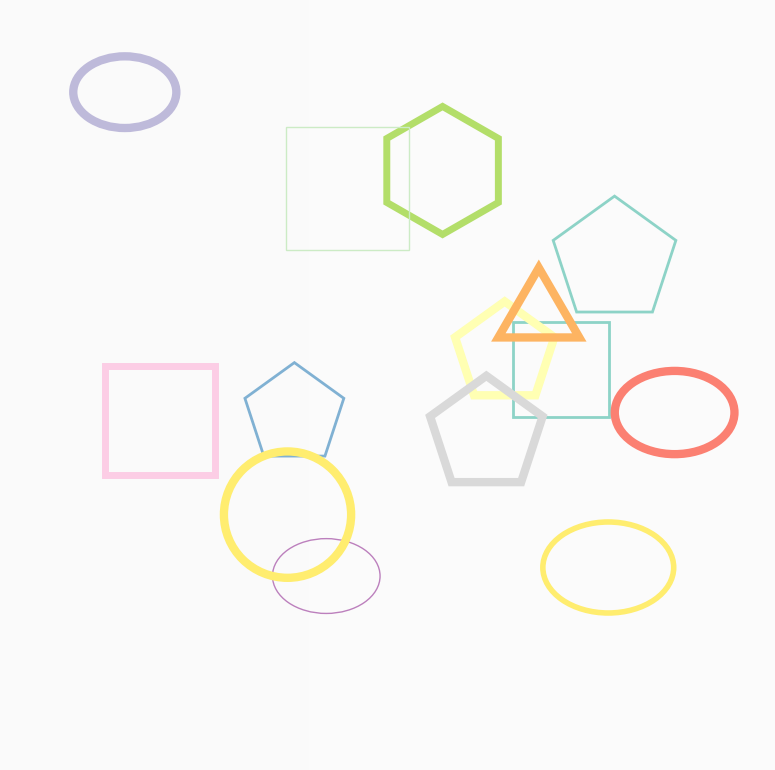[{"shape": "square", "thickness": 1, "radius": 0.31, "center": [0.724, 0.52]}, {"shape": "pentagon", "thickness": 1, "radius": 0.42, "center": [0.793, 0.662]}, {"shape": "pentagon", "thickness": 3, "radius": 0.34, "center": [0.651, 0.541]}, {"shape": "oval", "thickness": 3, "radius": 0.33, "center": [0.161, 0.88]}, {"shape": "oval", "thickness": 3, "radius": 0.39, "center": [0.87, 0.464]}, {"shape": "pentagon", "thickness": 1, "radius": 0.34, "center": [0.38, 0.462]}, {"shape": "triangle", "thickness": 3, "radius": 0.3, "center": [0.695, 0.592]}, {"shape": "hexagon", "thickness": 2.5, "radius": 0.42, "center": [0.571, 0.779]}, {"shape": "square", "thickness": 2.5, "radius": 0.35, "center": [0.206, 0.454]}, {"shape": "pentagon", "thickness": 3, "radius": 0.38, "center": [0.628, 0.436]}, {"shape": "oval", "thickness": 0.5, "radius": 0.35, "center": [0.421, 0.252]}, {"shape": "square", "thickness": 0.5, "radius": 0.4, "center": [0.448, 0.755]}, {"shape": "circle", "thickness": 3, "radius": 0.41, "center": [0.371, 0.332]}, {"shape": "oval", "thickness": 2, "radius": 0.42, "center": [0.785, 0.263]}]